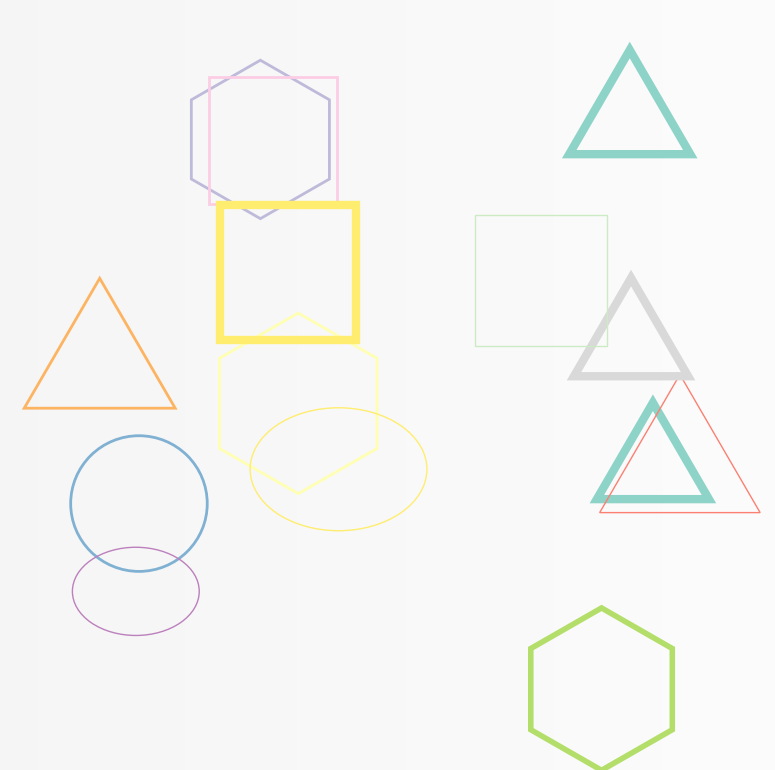[{"shape": "triangle", "thickness": 3, "radius": 0.42, "center": [0.842, 0.394]}, {"shape": "triangle", "thickness": 3, "radius": 0.45, "center": [0.813, 0.845]}, {"shape": "hexagon", "thickness": 1, "radius": 0.59, "center": [0.385, 0.476]}, {"shape": "hexagon", "thickness": 1, "radius": 0.51, "center": [0.336, 0.819]}, {"shape": "triangle", "thickness": 0.5, "radius": 0.6, "center": [0.877, 0.394]}, {"shape": "circle", "thickness": 1, "radius": 0.44, "center": [0.179, 0.346]}, {"shape": "triangle", "thickness": 1, "radius": 0.56, "center": [0.129, 0.526]}, {"shape": "hexagon", "thickness": 2, "radius": 0.53, "center": [0.776, 0.105]}, {"shape": "square", "thickness": 1, "radius": 0.41, "center": [0.352, 0.817]}, {"shape": "triangle", "thickness": 3, "radius": 0.43, "center": [0.814, 0.554]}, {"shape": "oval", "thickness": 0.5, "radius": 0.41, "center": [0.175, 0.232]}, {"shape": "square", "thickness": 0.5, "radius": 0.43, "center": [0.698, 0.636]}, {"shape": "square", "thickness": 3, "radius": 0.44, "center": [0.372, 0.647]}, {"shape": "oval", "thickness": 0.5, "radius": 0.57, "center": [0.437, 0.391]}]